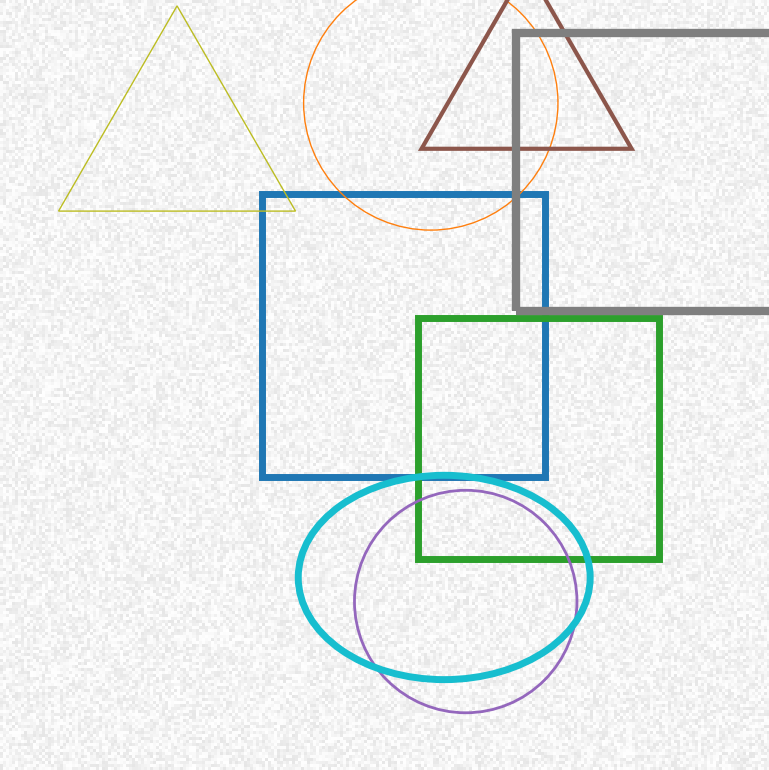[{"shape": "square", "thickness": 2.5, "radius": 0.92, "center": [0.524, 0.564]}, {"shape": "circle", "thickness": 0.5, "radius": 0.83, "center": [0.559, 0.866]}, {"shape": "square", "thickness": 2.5, "radius": 0.78, "center": [0.7, 0.43]}, {"shape": "circle", "thickness": 1, "radius": 0.72, "center": [0.605, 0.219]}, {"shape": "triangle", "thickness": 1.5, "radius": 0.79, "center": [0.684, 0.886]}, {"shape": "square", "thickness": 3, "radius": 0.9, "center": [0.851, 0.776]}, {"shape": "triangle", "thickness": 0.5, "radius": 0.89, "center": [0.23, 0.815]}, {"shape": "oval", "thickness": 2.5, "radius": 0.95, "center": [0.577, 0.25]}]